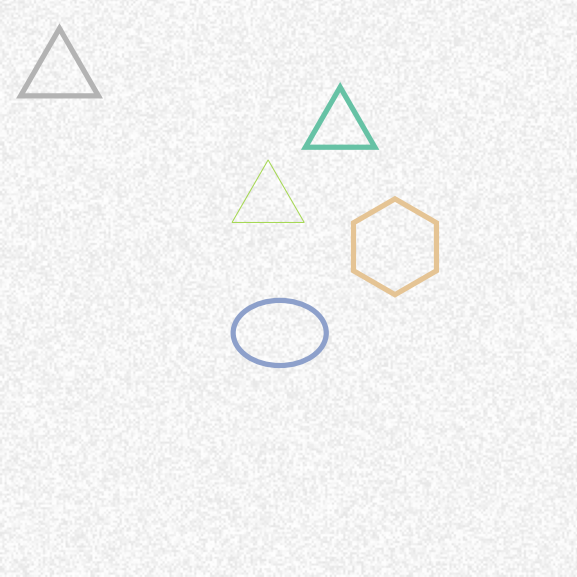[{"shape": "triangle", "thickness": 2.5, "radius": 0.35, "center": [0.589, 0.779]}, {"shape": "oval", "thickness": 2.5, "radius": 0.4, "center": [0.484, 0.423]}, {"shape": "triangle", "thickness": 0.5, "radius": 0.36, "center": [0.464, 0.65]}, {"shape": "hexagon", "thickness": 2.5, "radius": 0.41, "center": [0.684, 0.572]}, {"shape": "triangle", "thickness": 2.5, "radius": 0.39, "center": [0.103, 0.872]}]